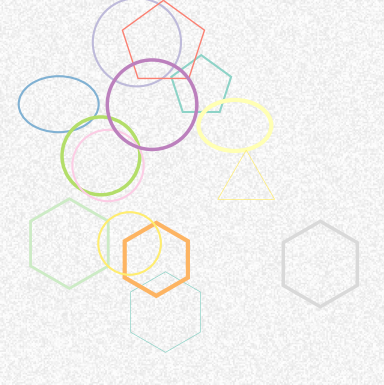[{"shape": "hexagon", "thickness": 0.5, "radius": 0.52, "center": [0.43, 0.189]}, {"shape": "pentagon", "thickness": 1.5, "radius": 0.41, "center": [0.523, 0.775]}, {"shape": "oval", "thickness": 3, "radius": 0.47, "center": [0.61, 0.674]}, {"shape": "circle", "thickness": 1.5, "radius": 0.57, "center": [0.356, 0.89]}, {"shape": "pentagon", "thickness": 1, "radius": 0.56, "center": [0.425, 0.887]}, {"shape": "oval", "thickness": 1.5, "radius": 0.52, "center": [0.152, 0.729]}, {"shape": "hexagon", "thickness": 3, "radius": 0.47, "center": [0.406, 0.326]}, {"shape": "circle", "thickness": 2.5, "radius": 0.51, "center": [0.262, 0.595]}, {"shape": "circle", "thickness": 1.5, "radius": 0.46, "center": [0.281, 0.57]}, {"shape": "hexagon", "thickness": 2.5, "radius": 0.56, "center": [0.832, 0.314]}, {"shape": "circle", "thickness": 2.5, "radius": 0.58, "center": [0.395, 0.728]}, {"shape": "hexagon", "thickness": 2, "radius": 0.58, "center": [0.18, 0.367]}, {"shape": "triangle", "thickness": 0.5, "radius": 0.43, "center": [0.64, 0.525]}, {"shape": "circle", "thickness": 1.5, "radius": 0.41, "center": [0.337, 0.368]}]